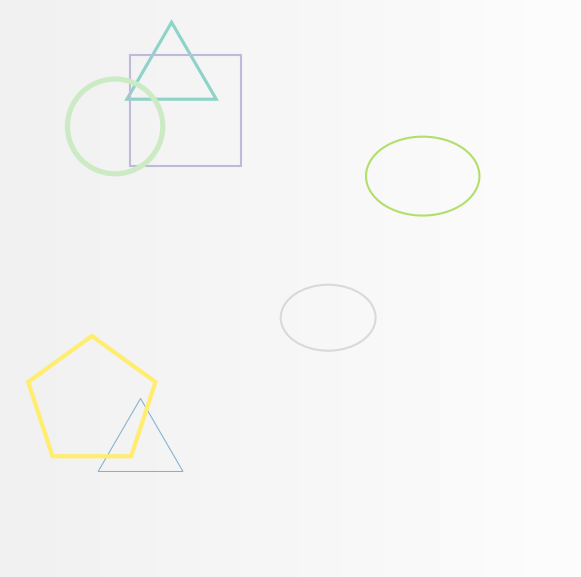[{"shape": "triangle", "thickness": 1.5, "radius": 0.44, "center": [0.295, 0.872]}, {"shape": "square", "thickness": 1, "radius": 0.48, "center": [0.318, 0.808]}, {"shape": "triangle", "thickness": 0.5, "radius": 0.42, "center": [0.242, 0.225]}, {"shape": "oval", "thickness": 1, "radius": 0.49, "center": [0.727, 0.694]}, {"shape": "oval", "thickness": 1, "radius": 0.41, "center": [0.565, 0.449]}, {"shape": "circle", "thickness": 2.5, "radius": 0.41, "center": [0.198, 0.78]}, {"shape": "pentagon", "thickness": 2, "radius": 0.58, "center": [0.158, 0.302]}]